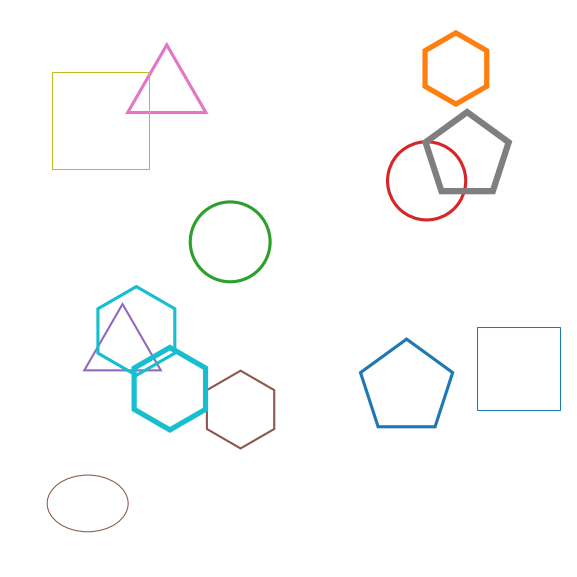[{"shape": "pentagon", "thickness": 1.5, "radius": 0.42, "center": [0.704, 0.328]}, {"shape": "square", "thickness": 0.5, "radius": 0.36, "center": [0.898, 0.361]}, {"shape": "hexagon", "thickness": 2.5, "radius": 0.31, "center": [0.789, 0.881]}, {"shape": "circle", "thickness": 1.5, "radius": 0.35, "center": [0.399, 0.58]}, {"shape": "circle", "thickness": 1.5, "radius": 0.34, "center": [0.739, 0.686]}, {"shape": "triangle", "thickness": 1, "radius": 0.38, "center": [0.212, 0.396]}, {"shape": "oval", "thickness": 0.5, "radius": 0.35, "center": [0.152, 0.127]}, {"shape": "hexagon", "thickness": 1, "radius": 0.34, "center": [0.417, 0.29]}, {"shape": "triangle", "thickness": 1.5, "radius": 0.39, "center": [0.289, 0.843]}, {"shape": "pentagon", "thickness": 3, "radius": 0.38, "center": [0.809, 0.729]}, {"shape": "square", "thickness": 0.5, "radius": 0.42, "center": [0.174, 0.79]}, {"shape": "hexagon", "thickness": 1.5, "radius": 0.38, "center": [0.236, 0.426]}, {"shape": "hexagon", "thickness": 2.5, "radius": 0.36, "center": [0.294, 0.326]}]